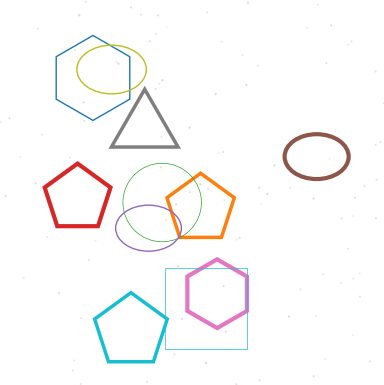[{"shape": "hexagon", "thickness": 1, "radius": 0.55, "center": [0.242, 0.798]}, {"shape": "pentagon", "thickness": 2.5, "radius": 0.46, "center": [0.521, 0.458]}, {"shape": "circle", "thickness": 0.5, "radius": 0.51, "center": [0.421, 0.474]}, {"shape": "pentagon", "thickness": 3, "radius": 0.45, "center": [0.202, 0.485]}, {"shape": "oval", "thickness": 1, "radius": 0.43, "center": [0.386, 0.407]}, {"shape": "oval", "thickness": 3, "radius": 0.42, "center": [0.822, 0.593]}, {"shape": "hexagon", "thickness": 3, "radius": 0.45, "center": [0.564, 0.237]}, {"shape": "triangle", "thickness": 2.5, "radius": 0.5, "center": [0.376, 0.668]}, {"shape": "oval", "thickness": 1, "radius": 0.45, "center": [0.29, 0.819]}, {"shape": "square", "thickness": 0.5, "radius": 0.53, "center": [0.535, 0.199]}, {"shape": "pentagon", "thickness": 2.5, "radius": 0.5, "center": [0.34, 0.141]}]